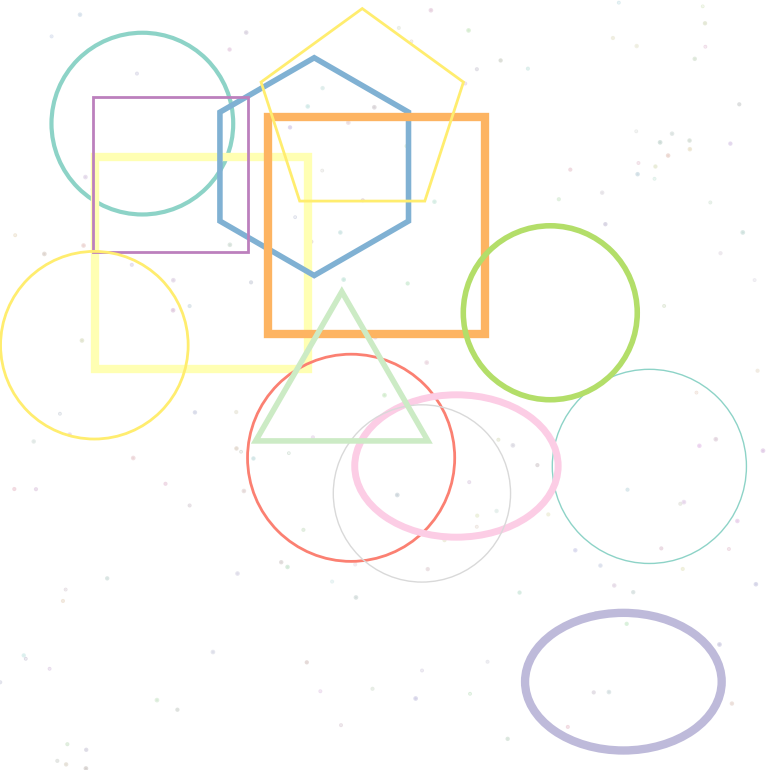[{"shape": "circle", "thickness": 0.5, "radius": 0.63, "center": [0.843, 0.394]}, {"shape": "circle", "thickness": 1.5, "radius": 0.59, "center": [0.185, 0.839]}, {"shape": "square", "thickness": 3, "radius": 0.69, "center": [0.261, 0.658]}, {"shape": "oval", "thickness": 3, "radius": 0.64, "center": [0.81, 0.115]}, {"shape": "circle", "thickness": 1, "radius": 0.67, "center": [0.456, 0.405]}, {"shape": "hexagon", "thickness": 2, "radius": 0.71, "center": [0.408, 0.784]}, {"shape": "square", "thickness": 3, "radius": 0.71, "center": [0.489, 0.707]}, {"shape": "circle", "thickness": 2, "radius": 0.56, "center": [0.715, 0.594]}, {"shape": "oval", "thickness": 2.5, "radius": 0.66, "center": [0.593, 0.395]}, {"shape": "circle", "thickness": 0.5, "radius": 0.58, "center": [0.548, 0.359]}, {"shape": "square", "thickness": 1, "radius": 0.5, "center": [0.221, 0.774]}, {"shape": "triangle", "thickness": 2, "radius": 0.65, "center": [0.444, 0.492]}, {"shape": "pentagon", "thickness": 1, "radius": 0.69, "center": [0.47, 0.851]}, {"shape": "circle", "thickness": 1, "radius": 0.61, "center": [0.123, 0.552]}]